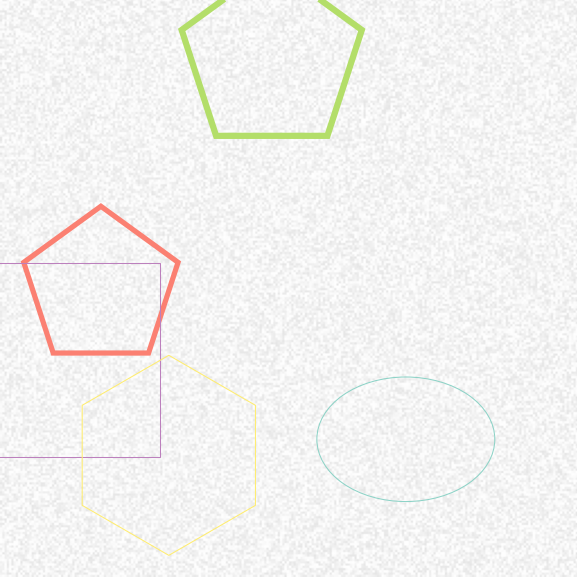[{"shape": "oval", "thickness": 0.5, "radius": 0.77, "center": [0.703, 0.238]}, {"shape": "pentagon", "thickness": 2.5, "radius": 0.7, "center": [0.175, 0.501]}, {"shape": "pentagon", "thickness": 3, "radius": 0.82, "center": [0.471, 0.897]}, {"shape": "square", "thickness": 0.5, "radius": 0.84, "center": [0.11, 0.376]}, {"shape": "hexagon", "thickness": 0.5, "radius": 0.87, "center": [0.292, 0.211]}]